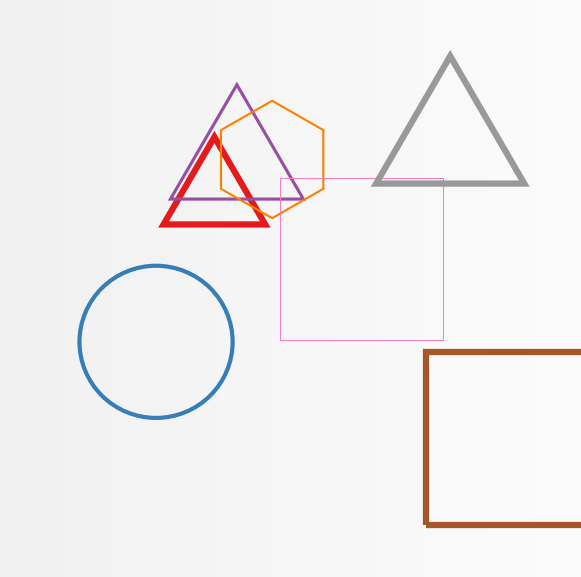[{"shape": "triangle", "thickness": 3, "radius": 0.5, "center": [0.369, 0.661]}, {"shape": "circle", "thickness": 2, "radius": 0.66, "center": [0.268, 0.407]}, {"shape": "triangle", "thickness": 1.5, "radius": 0.66, "center": [0.408, 0.72]}, {"shape": "hexagon", "thickness": 1, "radius": 0.51, "center": [0.468, 0.723]}, {"shape": "square", "thickness": 3, "radius": 0.75, "center": [0.883, 0.239]}, {"shape": "square", "thickness": 0.5, "radius": 0.7, "center": [0.622, 0.551]}, {"shape": "triangle", "thickness": 3, "radius": 0.74, "center": [0.775, 0.755]}]